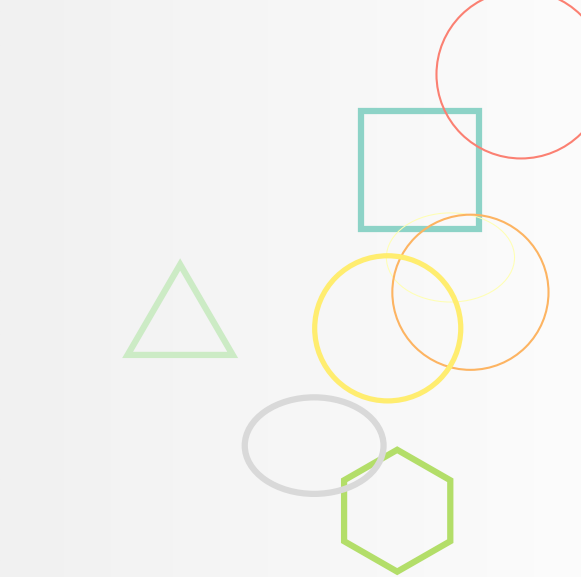[{"shape": "square", "thickness": 3, "radius": 0.51, "center": [0.723, 0.705]}, {"shape": "oval", "thickness": 0.5, "radius": 0.55, "center": [0.775, 0.553]}, {"shape": "circle", "thickness": 1, "radius": 0.73, "center": [0.896, 0.87]}, {"shape": "circle", "thickness": 1, "radius": 0.67, "center": [0.809, 0.493]}, {"shape": "hexagon", "thickness": 3, "radius": 0.53, "center": [0.683, 0.115]}, {"shape": "oval", "thickness": 3, "radius": 0.6, "center": [0.54, 0.228]}, {"shape": "triangle", "thickness": 3, "radius": 0.52, "center": [0.31, 0.437]}, {"shape": "circle", "thickness": 2.5, "radius": 0.63, "center": [0.667, 0.431]}]